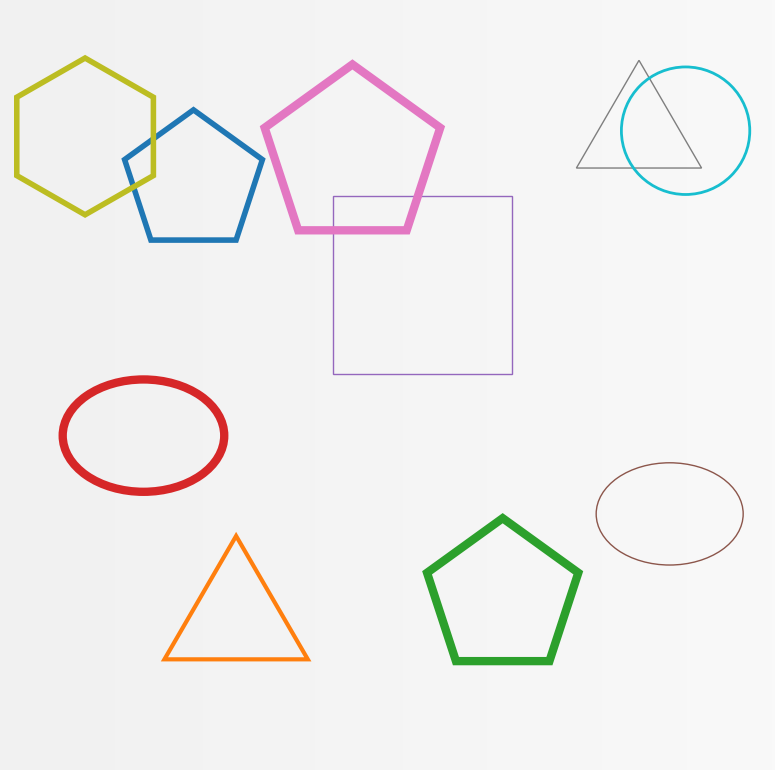[{"shape": "pentagon", "thickness": 2, "radius": 0.47, "center": [0.25, 0.764]}, {"shape": "triangle", "thickness": 1.5, "radius": 0.53, "center": [0.305, 0.197]}, {"shape": "pentagon", "thickness": 3, "radius": 0.51, "center": [0.649, 0.224]}, {"shape": "oval", "thickness": 3, "radius": 0.52, "center": [0.185, 0.434]}, {"shape": "square", "thickness": 0.5, "radius": 0.58, "center": [0.545, 0.63]}, {"shape": "oval", "thickness": 0.5, "radius": 0.47, "center": [0.864, 0.333]}, {"shape": "pentagon", "thickness": 3, "radius": 0.6, "center": [0.455, 0.797]}, {"shape": "triangle", "thickness": 0.5, "radius": 0.47, "center": [0.825, 0.828]}, {"shape": "hexagon", "thickness": 2, "radius": 0.51, "center": [0.11, 0.823]}, {"shape": "circle", "thickness": 1, "radius": 0.41, "center": [0.885, 0.83]}]